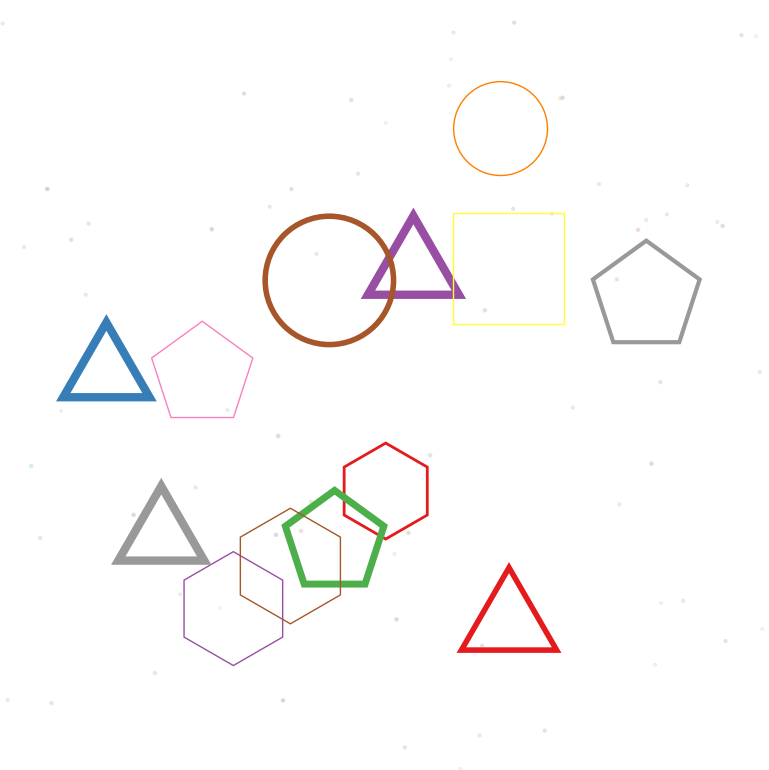[{"shape": "hexagon", "thickness": 1, "radius": 0.31, "center": [0.501, 0.362]}, {"shape": "triangle", "thickness": 2, "radius": 0.36, "center": [0.661, 0.191]}, {"shape": "triangle", "thickness": 3, "radius": 0.32, "center": [0.138, 0.516]}, {"shape": "pentagon", "thickness": 2.5, "radius": 0.34, "center": [0.435, 0.296]}, {"shape": "triangle", "thickness": 3, "radius": 0.34, "center": [0.537, 0.651]}, {"shape": "hexagon", "thickness": 0.5, "radius": 0.37, "center": [0.303, 0.21]}, {"shape": "circle", "thickness": 0.5, "radius": 0.3, "center": [0.65, 0.833]}, {"shape": "square", "thickness": 0.5, "radius": 0.36, "center": [0.661, 0.652]}, {"shape": "hexagon", "thickness": 0.5, "radius": 0.38, "center": [0.377, 0.265]}, {"shape": "circle", "thickness": 2, "radius": 0.42, "center": [0.428, 0.636]}, {"shape": "pentagon", "thickness": 0.5, "radius": 0.35, "center": [0.263, 0.514]}, {"shape": "pentagon", "thickness": 1.5, "radius": 0.36, "center": [0.839, 0.615]}, {"shape": "triangle", "thickness": 3, "radius": 0.32, "center": [0.209, 0.304]}]